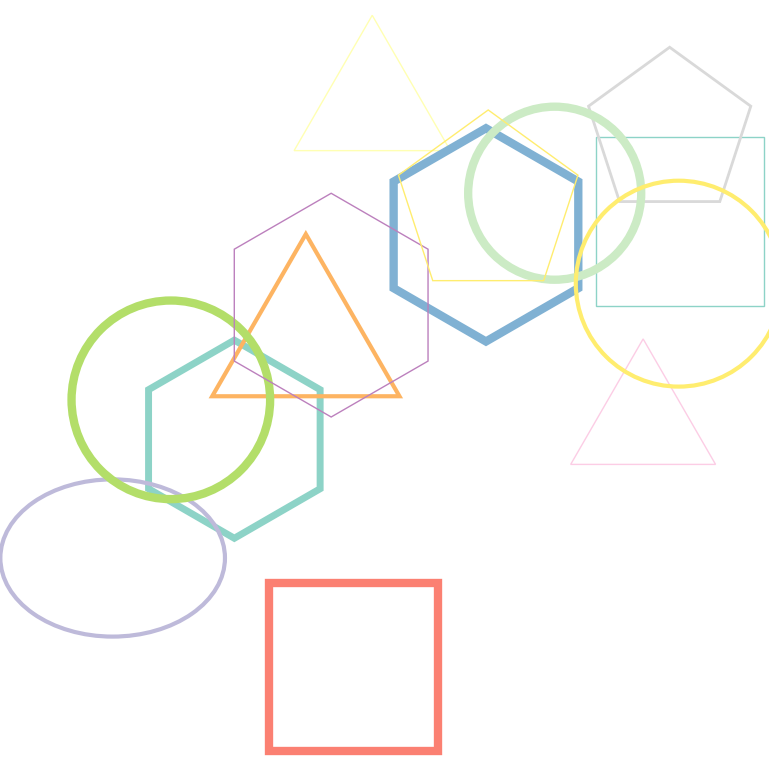[{"shape": "hexagon", "thickness": 2.5, "radius": 0.64, "center": [0.304, 0.43]}, {"shape": "square", "thickness": 0.5, "radius": 0.55, "center": [0.883, 0.712]}, {"shape": "triangle", "thickness": 0.5, "radius": 0.59, "center": [0.483, 0.863]}, {"shape": "oval", "thickness": 1.5, "radius": 0.73, "center": [0.146, 0.275]}, {"shape": "square", "thickness": 3, "radius": 0.55, "center": [0.459, 0.134]}, {"shape": "hexagon", "thickness": 3, "radius": 0.69, "center": [0.631, 0.695]}, {"shape": "triangle", "thickness": 1.5, "radius": 0.7, "center": [0.397, 0.556]}, {"shape": "circle", "thickness": 3, "radius": 0.64, "center": [0.222, 0.481]}, {"shape": "triangle", "thickness": 0.5, "radius": 0.54, "center": [0.835, 0.451]}, {"shape": "pentagon", "thickness": 1, "radius": 0.55, "center": [0.87, 0.828]}, {"shape": "hexagon", "thickness": 0.5, "radius": 0.73, "center": [0.43, 0.604]}, {"shape": "circle", "thickness": 3, "radius": 0.56, "center": [0.72, 0.749]}, {"shape": "pentagon", "thickness": 0.5, "radius": 0.61, "center": [0.634, 0.735]}, {"shape": "circle", "thickness": 1.5, "radius": 0.67, "center": [0.881, 0.632]}]